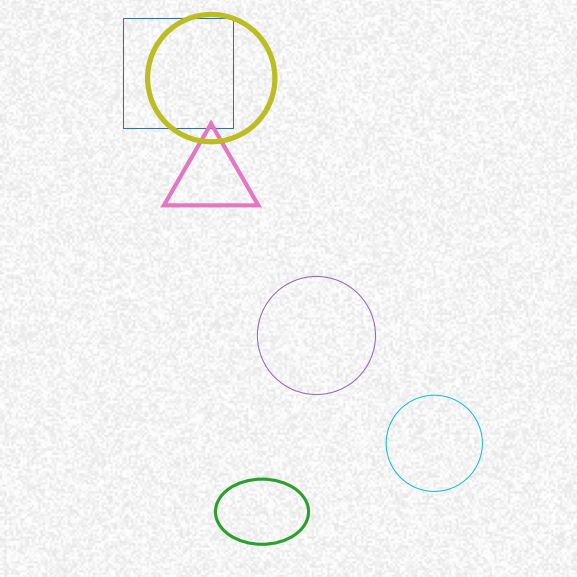[{"shape": "square", "thickness": 0.5, "radius": 0.48, "center": [0.308, 0.873]}, {"shape": "oval", "thickness": 1.5, "radius": 0.4, "center": [0.454, 0.113]}, {"shape": "circle", "thickness": 0.5, "radius": 0.51, "center": [0.548, 0.418]}, {"shape": "triangle", "thickness": 2, "radius": 0.47, "center": [0.366, 0.691]}, {"shape": "circle", "thickness": 2.5, "radius": 0.55, "center": [0.366, 0.864]}, {"shape": "circle", "thickness": 0.5, "radius": 0.42, "center": [0.752, 0.231]}]